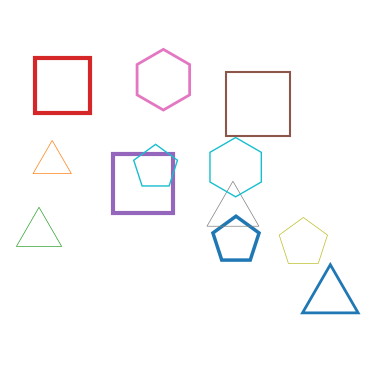[{"shape": "pentagon", "thickness": 2.5, "radius": 0.31, "center": [0.613, 0.375]}, {"shape": "triangle", "thickness": 2, "radius": 0.42, "center": [0.858, 0.229]}, {"shape": "triangle", "thickness": 0.5, "radius": 0.29, "center": [0.136, 0.578]}, {"shape": "triangle", "thickness": 0.5, "radius": 0.34, "center": [0.101, 0.394]}, {"shape": "square", "thickness": 3, "radius": 0.36, "center": [0.162, 0.777]}, {"shape": "square", "thickness": 3, "radius": 0.39, "center": [0.372, 0.524]}, {"shape": "square", "thickness": 1.5, "radius": 0.42, "center": [0.669, 0.729]}, {"shape": "hexagon", "thickness": 2, "radius": 0.39, "center": [0.424, 0.793]}, {"shape": "triangle", "thickness": 0.5, "radius": 0.39, "center": [0.605, 0.451]}, {"shape": "pentagon", "thickness": 0.5, "radius": 0.33, "center": [0.788, 0.369]}, {"shape": "pentagon", "thickness": 1, "radius": 0.3, "center": [0.404, 0.565]}, {"shape": "hexagon", "thickness": 1, "radius": 0.39, "center": [0.612, 0.566]}]